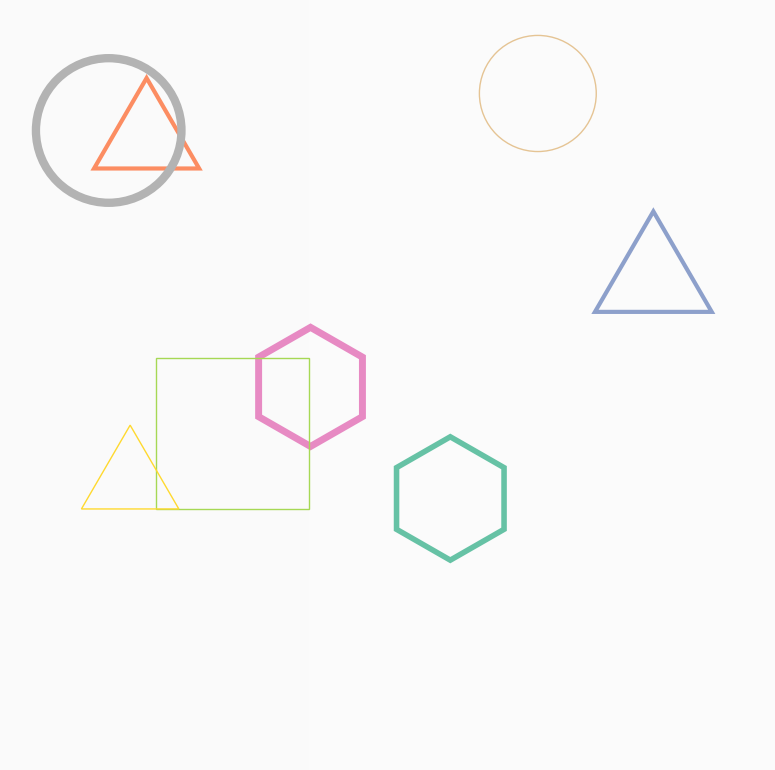[{"shape": "hexagon", "thickness": 2, "radius": 0.4, "center": [0.581, 0.353]}, {"shape": "triangle", "thickness": 1.5, "radius": 0.39, "center": [0.189, 0.82]}, {"shape": "triangle", "thickness": 1.5, "radius": 0.43, "center": [0.843, 0.638]}, {"shape": "hexagon", "thickness": 2.5, "radius": 0.39, "center": [0.401, 0.498]}, {"shape": "square", "thickness": 0.5, "radius": 0.49, "center": [0.3, 0.437]}, {"shape": "triangle", "thickness": 0.5, "radius": 0.36, "center": [0.168, 0.375]}, {"shape": "circle", "thickness": 0.5, "radius": 0.38, "center": [0.694, 0.879]}, {"shape": "circle", "thickness": 3, "radius": 0.47, "center": [0.14, 0.831]}]